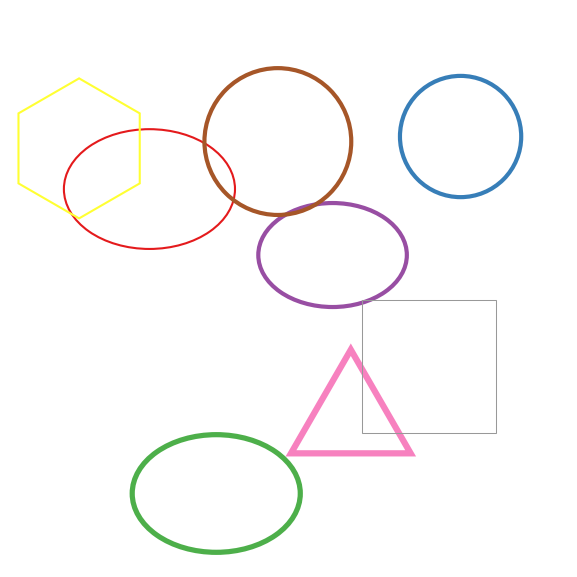[{"shape": "oval", "thickness": 1, "radius": 0.74, "center": [0.259, 0.672]}, {"shape": "circle", "thickness": 2, "radius": 0.52, "center": [0.798, 0.763]}, {"shape": "oval", "thickness": 2.5, "radius": 0.73, "center": [0.374, 0.145]}, {"shape": "oval", "thickness": 2, "radius": 0.64, "center": [0.576, 0.558]}, {"shape": "hexagon", "thickness": 1, "radius": 0.61, "center": [0.137, 0.742]}, {"shape": "circle", "thickness": 2, "radius": 0.64, "center": [0.481, 0.754]}, {"shape": "triangle", "thickness": 3, "radius": 0.6, "center": [0.607, 0.274]}, {"shape": "square", "thickness": 0.5, "radius": 0.58, "center": [0.743, 0.365]}]